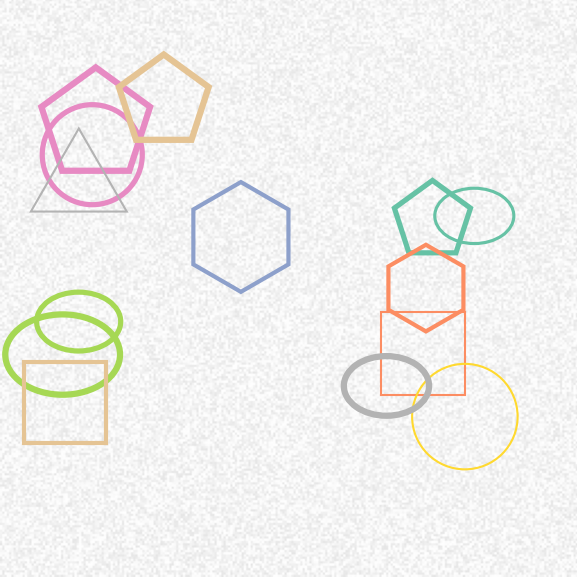[{"shape": "oval", "thickness": 1.5, "radius": 0.34, "center": [0.821, 0.625]}, {"shape": "pentagon", "thickness": 2.5, "radius": 0.35, "center": [0.749, 0.617]}, {"shape": "square", "thickness": 1, "radius": 0.36, "center": [0.733, 0.387]}, {"shape": "hexagon", "thickness": 2, "radius": 0.37, "center": [0.738, 0.5]}, {"shape": "hexagon", "thickness": 2, "radius": 0.48, "center": [0.417, 0.589]}, {"shape": "pentagon", "thickness": 3, "radius": 0.49, "center": [0.166, 0.783]}, {"shape": "circle", "thickness": 2.5, "radius": 0.43, "center": [0.16, 0.731]}, {"shape": "oval", "thickness": 3, "radius": 0.5, "center": [0.109, 0.385]}, {"shape": "oval", "thickness": 2.5, "radius": 0.36, "center": [0.136, 0.442]}, {"shape": "circle", "thickness": 1, "radius": 0.46, "center": [0.805, 0.278]}, {"shape": "square", "thickness": 2, "radius": 0.35, "center": [0.113, 0.302]}, {"shape": "pentagon", "thickness": 3, "radius": 0.41, "center": [0.284, 0.823]}, {"shape": "triangle", "thickness": 1, "radius": 0.48, "center": [0.136, 0.681]}, {"shape": "oval", "thickness": 3, "radius": 0.37, "center": [0.669, 0.331]}]